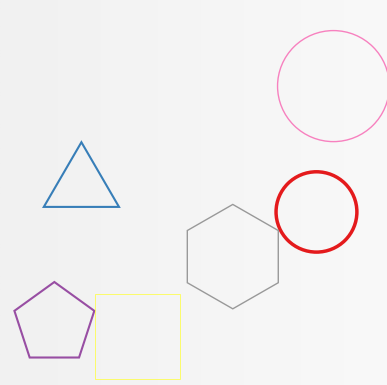[{"shape": "circle", "thickness": 2.5, "radius": 0.52, "center": [0.817, 0.45]}, {"shape": "triangle", "thickness": 1.5, "radius": 0.56, "center": [0.21, 0.519]}, {"shape": "pentagon", "thickness": 1.5, "radius": 0.54, "center": [0.14, 0.159]}, {"shape": "square", "thickness": 0.5, "radius": 0.55, "center": [0.354, 0.126]}, {"shape": "circle", "thickness": 1, "radius": 0.72, "center": [0.86, 0.776]}, {"shape": "hexagon", "thickness": 1, "radius": 0.68, "center": [0.601, 0.333]}]